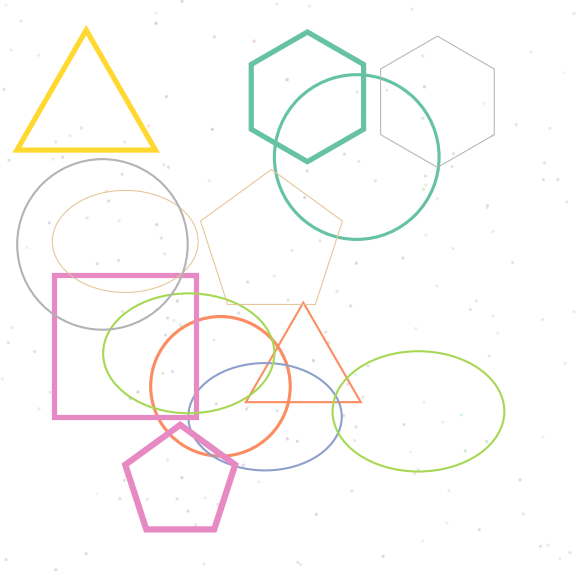[{"shape": "circle", "thickness": 1.5, "radius": 0.71, "center": [0.618, 0.727]}, {"shape": "hexagon", "thickness": 2.5, "radius": 0.56, "center": [0.532, 0.831]}, {"shape": "triangle", "thickness": 1, "radius": 0.57, "center": [0.525, 0.36]}, {"shape": "circle", "thickness": 1.5, "radius": 0.6, "center": [0.382, 0.33]}, {"shape": "oval", "thickness": 1, "radius": 0.66, "center": [0.459, 0.278]}, {"shape": "square", "thickness": 2.5, "radius": 0.62, "center": [0.216, 0.4]}, {"shape": "pentagon", "thickness": 3, "radius": 0.5, "center": [0.312, 0.163]}, {"shape": "oval", "thickness": 1, "radius": 0.74, "center": [0.725, 0.287]}, {"shape": "oval", "thickness": 1, "radius": 0.74, "center": [0.327, 0.387]}, {"shape": "triangle", "thickness": 2.5, "radius": 0.69, "center": [0.149, 0.809]}, {"shape": "pentagon", "thickness": 0.5, "radius": 0.65, "center": [0.47, 0.576]}, {"shape": "oval", "thickness": 0.5, "radius": 0.63, "center": [0.217, 0.581]}, {"shape": "hexagon", "thickness": 0.5, "radius": 0.57, "center": [0.757, 0.823]}, {"shape": "circle", "thickness": 1, "radius": 0.74, "center": [0.177, 0.576]}]